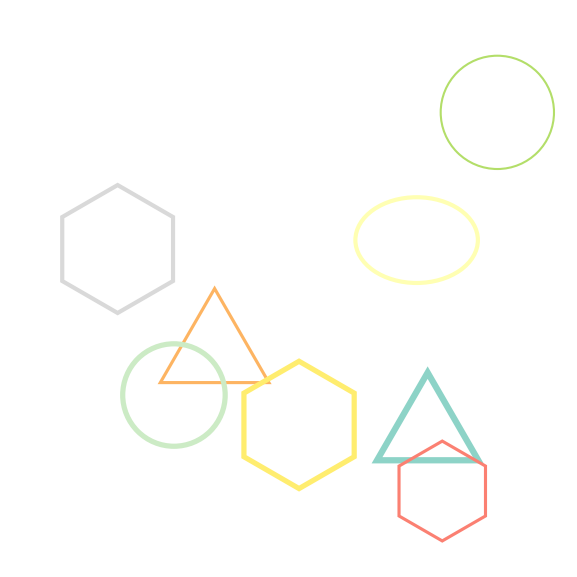[{"shape": "triangle", "thickness": 3, "radius": 0.51, "center": [0.741, 0.253]}, {"shape": "oval", "thickness": 2, "radius": 0.53, "center": [0.721, 0.583]}, {"shape": "hexagon", "thickness": 1.5, "radius": 0.43, "center": [0.766, 0.149]}, {"shape": "triangle", "thickness": 1.5, "radius": 0.54, "center": [0.372, 0.391]}, {"shape": "circle", "thickness": 1, "radius": 0.49, "center": [0.861, 0.805]}, {"shape": "hexagon", "thickness": 2, "radius": 0.55, "center": [0.204, 0.568]}, {"shape": "circle", "thickness": 2.5, "radius": 0.44, "center": [0.301, 0.315]}, {"shape": "hexagon", "thickness": 2.5, "radius": 0.55, "center": [0.518, 0.263]}]